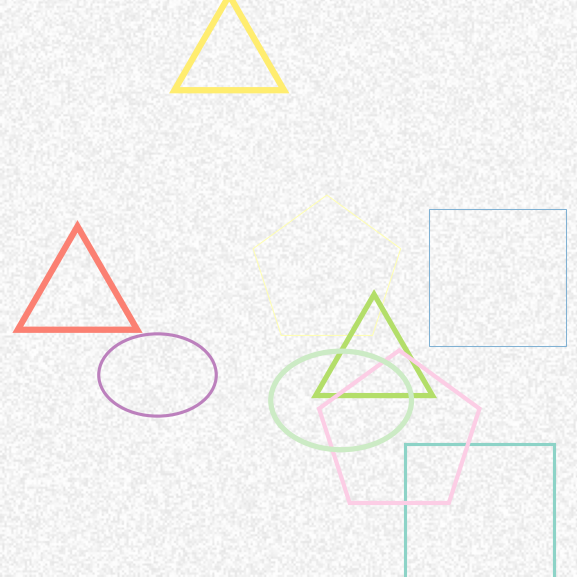[{"shape": "square", "thickness": 1.5, "radius": 0.64, "center": [0.83, 0.101]}, {"shape": "pentagon", "thickness": 0.5, "radius": 0.67, "center": [0.566, 0.527]}, {"shape": "triangle", "thickness": 3, "radius": 0.6, "center": [0.134, 0.488]}, {"shape": "square", "thickness": 0.5, "radius": 0.59, "center": [0.861, 0.519]}, {"shape": "triangle", "thickness": 2.5, "radius": 0.58, "center": [0.648, 0.373]}, {"shape": "pentagon", "thickness": 2, "radius": 0.73, "center": [0.691, 0.246]}, {"shape": "oval", "thickness": 1.5, "radius": 0.51, "center": [0.273, 0.35]}, {"shape": "oval", "thickness": 2.5, "radius": 0.61, "center": [0.591, 0.306]}, {"shape": "triangle", "thickness": 3, "radius": 0.55, "center": [0.397, 0.898]}]